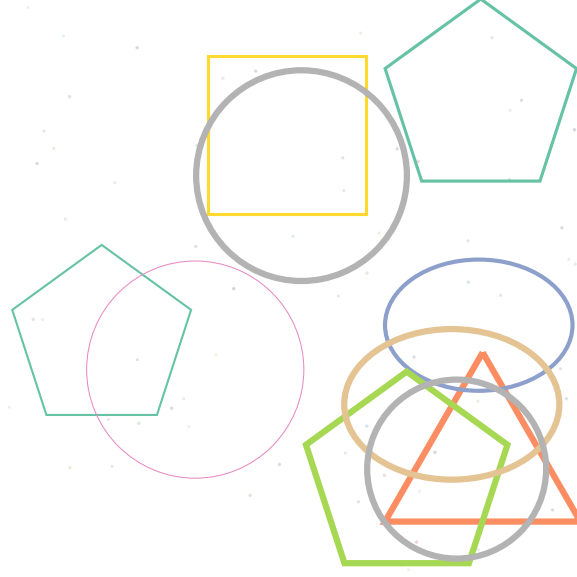[{"shape": "pentagon", "thickness": 1, "radius": 0.81, "center": [0.176, 0.412]}, {"shape": "pentagon", "thickness": 1.5, "radius": 0.87, "center": [0.833, 0.827]}, {"shape": "triangle", "thickness": 3, "radius": 0.98, "center": [0.836, 0.194]}, {"shape": "oval", "thickness": 2, "radius": 0.81, "center": [0.829, 0.436]}, {"shape": "circle", "thickness": 0.5, "radius": 0.94, "center": [0.338, 0.359]}, {"shape": "pentagon", "thickness": 3, "radius": 0.92, "center": [0.704, 0.172]}, {"shape": "square", "thickness": 1.5, "radius": 0.68, "center": [0.497, 0.765]}, {"shape": "oval", "thickness": 3, "radius": 0.93, "center": [0.782, 0.299]}, {"shape": "circle", "thickness": 3, "radius": 0.77, "center": [0.791, 0.187]}, {"shape": "circle", "thickness": 3, "radius": 0.91, "center": [0.522, 0.695]}]